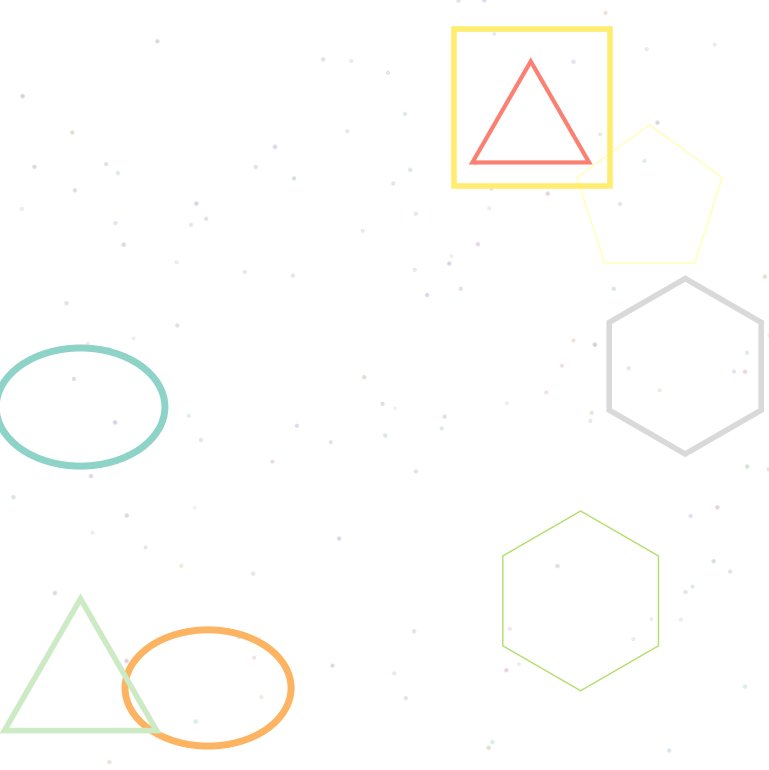[{"shape": "oval", "thickness": 2.5, "radius": 0.55, "center": [0.105, 0.471]}, {"shape": "pentagon", "thickness": 0.5, "radius": 0.5, "center": [0.844, 0.739]}, {"shape": "triangle", "thickness": 1.5, "radius": 0.44, "center": [0.689, 0.833]}, {"shape": "oval", "thickness": 2.5, "radius": 0.54, "center": [0.27, 0.107]}, {"shape": "hexagon", "thickness": 0.5, "radius": 0.58, "center": [0.754, 0.22]}, {"shape": "hexagon", "thickness": 2, "radius": 0.57, "center": [0.89, 0.524]}, {"shape": "triangle", "thickness": 2, "radius": 0.57, "center": [0.105, 0.108]}, {"shape": "square", "thickness": 2, "radius": 0.51, "center": [0.691, 0.86]}]